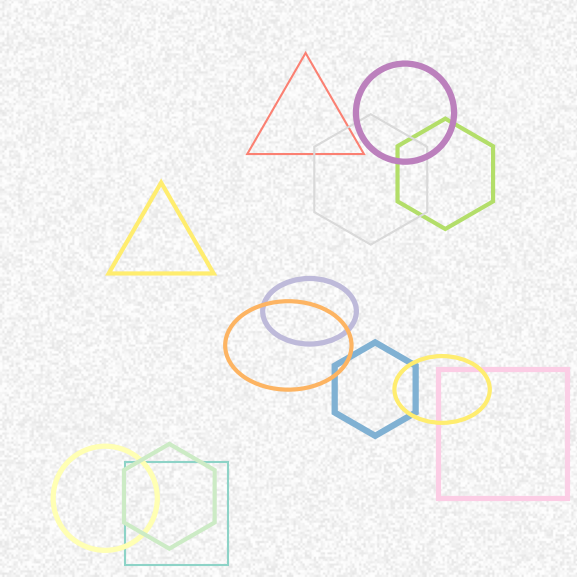[{"shape": "square", "thickness": 1, "radius": 0.45, "center": [0.306, 0.11]}, {"shape": "circle", "thickness": 2.5, "radius": 0.45, "center": [0.182, 0.136]}, {"shape": "oval", "thickness": 2.5, "radius": 0.41, "center": [0.536, 0.46]}, {"shape": "triangle", "thickness": 1, "radius": 0.58, "center": [0.529, 0.791]}, {"shape": "hexagon", "thickness": 3, "radius": 0.4, "center": [0.65, 0.325]}, {"shape": "oval", "thickness": 2, "radius": 0.55, "center": [0.499, 0.401]}, {"shape": "hexagon", "thickness": 2, "radius": 0.48, "center": [0.771, 0.698]}, {"shape": "square", "thickness": 2.5, "radius": 0.56, "center": [0.87, 0.249]}, {"shape": "hexagon", "thickness": 1, "radius": 0.56, "center": [0.642, 0.688]}, {"shape": "circle", "thickness": 3, "radius": 0.42, "center": [0.701, 0.804]}, {"shape": "hexagon", "thickness": 2, "radius": 0.45, "center": [0.293, 0.14]}, {"shape": "oval", "thickness": 2, "radius": 0.41, "center": [0.766, 0.325]}, {"shape": "triangle", "thickness": 2, "radius": 0.52, "center": [0.279, 0.578]}]